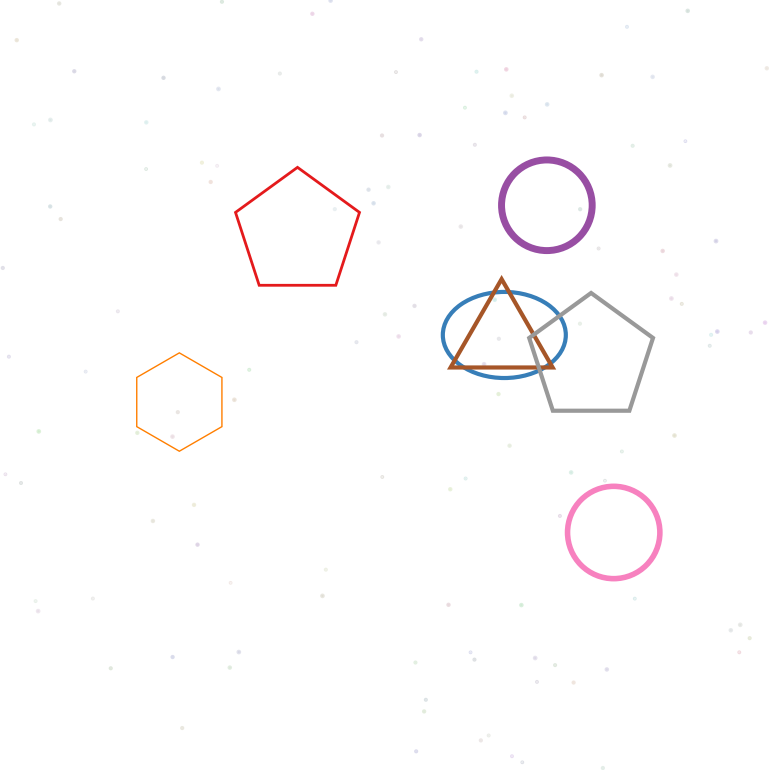[{"shape": "pentagon", "thickness": 1, "radius": 0.42, "center": [0.386, 0.698]}, {"shape": "oval", "thickness": 1.5, "radius": 0.4, "center": [0.655, 0.565]}, {"shape": "circle", "thickness": 2.5, "radius": 0.29, "center": [0.71, 0.733]}, {"shape": "hexagon", "thickness": 0.5, "radius": 0.32, "center": [0.233, 0.478]}, {"shape": "triangle", "thickness": 1.5, "radius": 0.38, "center": [0.651, 0.561]}, {"shape": "circle", "thickness": 2, "radius": 0.3, "center": [0.797, 0.308]}, {"shape": "pentagon", "thickness": 1.5, "radius": 0.42, "center": [0.768, 0.535]}]